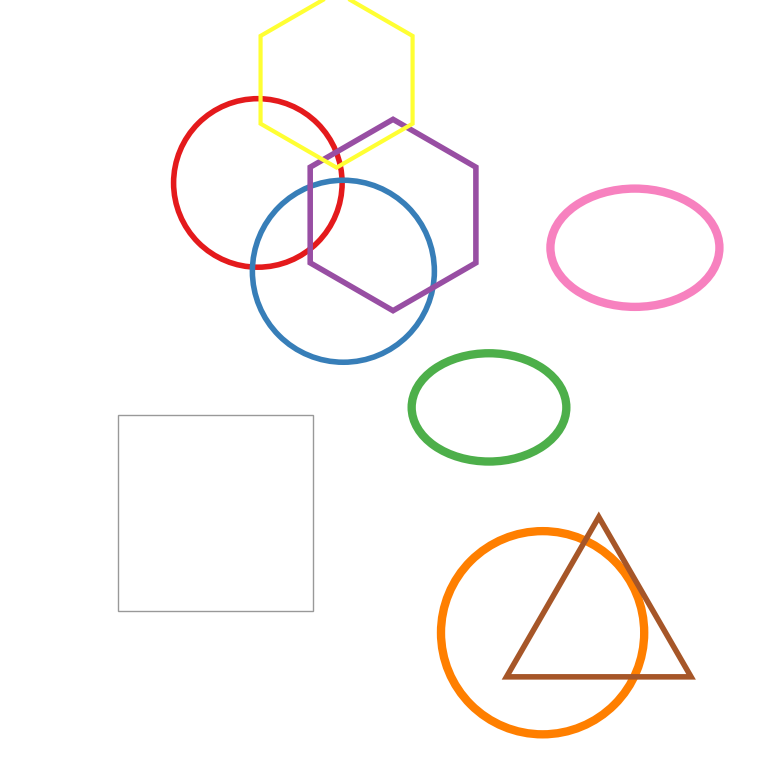[{"shape": "circle", "thickness": 2, "radius": 0.55, "center": [0.335, 0.762]}, {"shape": "circle", "thickness": 2, "radius": 0.59, "center": [0.446, 0.648]}, {"shape": "oval", "thickness": 3, "radius": 0.5, "center": [0.635, 0.471]}, {"shape": "hexagon", "thickness": 2, "radius": 0.62, "center": [0.51, 0.721]}, {"shape": "circle", "thickness": 3, "radius": 0.66, "center": [0.705, 0.178]}, {"shape": "hexagon", "thickness": 1.5, "radius": 0.57, "center": [0.437, 0.896]}, {"shape": "triangle", "thickness": 2, "radius": 0.69, "center": [0.778, 0.19]}, {"shape": "oval", "thickness": 3, "radius": 0.55, "center": [0.825, 0.678]}, {"shape": "square", "thickness": 0.5, "radius": 0.63, "center": [0.28, 0.334]}]